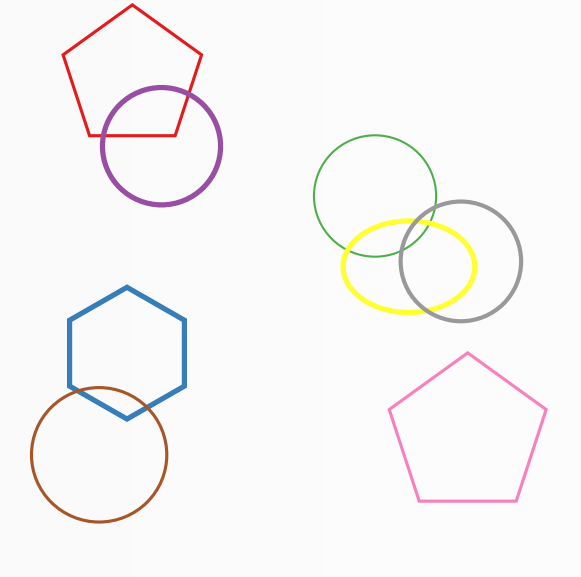[{"shape": "pentagon", "thickness": 1.5, "radius": 0.63, "center": [0.228, 0.865]}, {"shape": "hexagon", "thickness": 2.5, "radius": 0.57, "center": [0.218, 0.388]}, {"shape": "circle", "thickness": 1, "radius": 0.53, "center": [0.645, 0.66]}, {"shape": "circle", "thickness": 2.5, "radius": 0.51, "center": [0.278, 0.746]}, {"shape": "oval", "thickness": 2.5, "radius": 0.57, "center": [0.704, 0.537]}, {"shape": "circle", "thickness": 1.5, "radius": 0.58, "center": [0.171, 0.212]}, {"shape": "pentagon", "thickness": 1.5, "radius": 0.71, "center": [0.805, 0.246]}, {"shape": "circle", "thickness": 2, "radius": 0.52, "center": [0.793, 0.547]}]